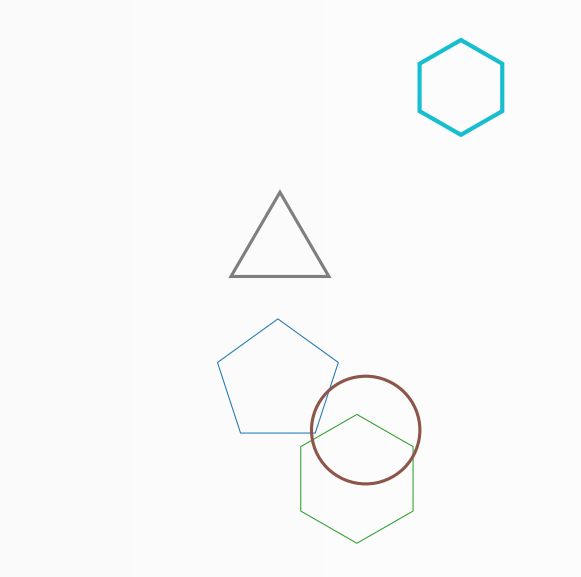[{"shape": "pentagon", "thickness": 0.5, "radius": 0.55, "center": [0.478, 0.338]}, {"shape": "hexagon", "thickness": 0.5, "radius": 0.56, "center": [0.614, 0.17]}, {"shape": "circle", "thickness": 1.5, "radius": 0.47, "center": [0.629, 0.254]}, {"shape": "triangle", "thickness": 1.5, "radius": 0.49, "center": [0.482, 0.569]}, {"shape": "hexagon", "thickness": 2, "radius": 0.41, "center": [0.793, 0.848]}]